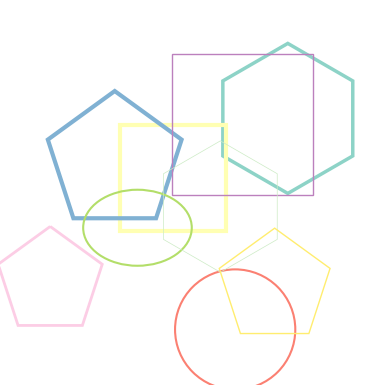[{"shape": "hexagon", "thickness": 2.5, "radius": 0.97, "center": [0.748, 0.692]}, {"shape": "square", "thickness": 3, "radius": 0.69, "center": [0.45, 0.539]}, {"shape": "circle", "thickness": 1.5, "radius": 0.78, "center": [0.611, 0.144]}, {"shape": "pentagon", "thickness": 3, "radius": 0.91, "center": [0.298, 0.581]}, {"shape": "oval", "thickness": 1.5, "radius": 0.71, "center": [0.357, 0.408]}, {"shape": "pentagon", "thickness": 2, "radius": 0.71, "center": [0.13, 0.27]}, {"shape": "square", "thickness": 1, "radius": 0.92, "center": [0.629, 0.675]}, {"shape": "hexagon", "thickness": 0.5, "radius": 0.85, "center": [0.572, 0.463]}, {"shape": "pentagon", "thickness": 1, "radius": 0.76, "center": [0.713, 0.256]}]